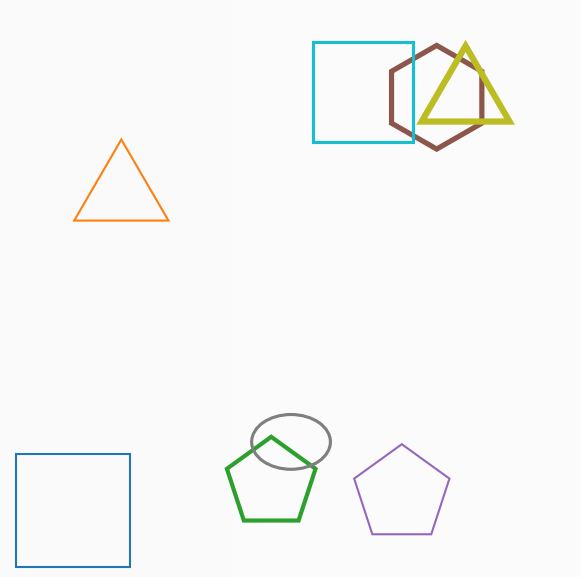[{"shape": "square", "thickness": 1, "radius": 0.49, "center": [0.125, 0.115]}, {"shape": "triangle", "thickness": 1, "radius": 0.47, "center": [0.209, 0.664]}, {"shape": "pentagon", "thickness": 2, "radius": 0.4, "center": [0.467, 0.163]}, {"shape": "pentagon", "thickness": 1, "radius": 0.43, "center": [0.691, 0.144]}, {"shape": "hexagon", "thickness": 2.5, "radius": 0.45, "center": [0.751, 0.831]}, {"shape": "oval", "thickness": 1.5, "radius": 0.34, "center": [0.501, 0.234]}, {"shape": "triangle", "thickness": 3, "radius": 0.44, "center": [0.801, 0.832]}, {"shape": "square", "thickness": 1.5, "radius": 0.43, "center": [0.624, 0.84]}]